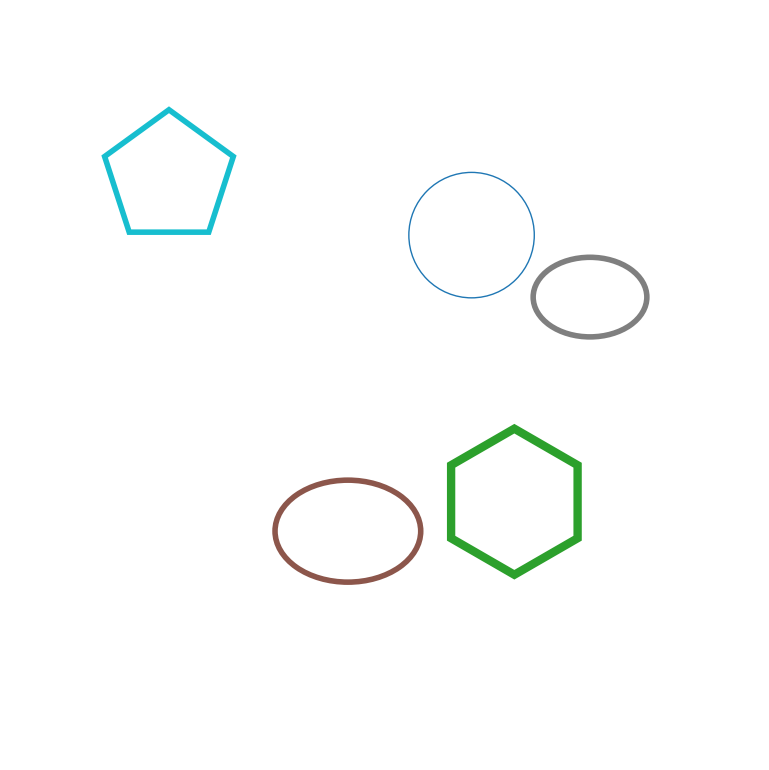[{"shape": "circle", "thickness": 0.5, "radius": 0.41, "center": [0.612, 0.695]}, {"shape": "hexagon", "thickness": 3, "radius": 0.47, "center": [0.668, 0.348]}, {"shape": "oval", "thickness": 2, "radius": 0.47, "center": [0.452, 0.31]}, {"shape": "oval", "thickness": 2, "radius": 0.37, "center": [0.766, 0.614]}, {"shape": "pentagon", "thickness": 2, "radius": 0.44, "center": [0.219, 0.77]}]